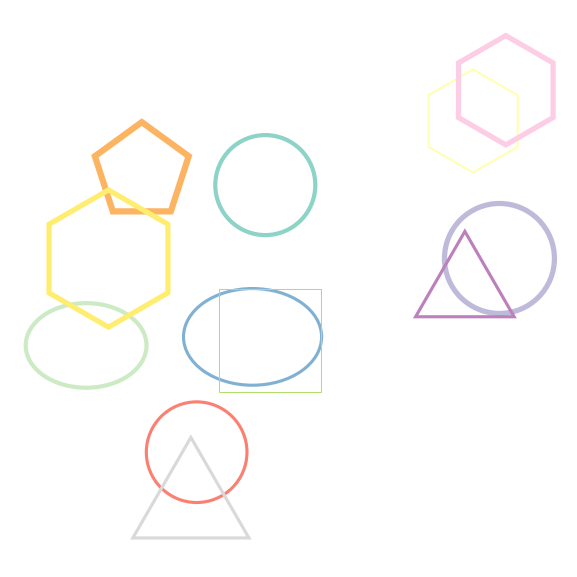[{"shape": "circle", "thickness": 2, "radius": 0.43, "center": [0.459, 0.679]}, {"shape": "hexagon", "thickness": 1, "radius": 0.45, "center": [0.819, 0.79]}, {"shape": "circle", "thickness": 2.5, "radius": 0.48, "center": [0.865, 0.552]}, {"shape": "circle", "thickness": 1.5, "radius": 0.44, "center": [0.341, 0.216]}, {"shape": "oval", "thickness": 1.5, "radius": 0.6, "center": [0.437, 0.416]}, {"shape": "pentagon", "thickness": 3, "radius": 0.43, "center": [0.246, 0.702]}, {"shape": "square", "thickness": 0.5, "radius": 0.44, "center": [0.467, 0.41]}, {"shape": "hexagon", "thickness": 2.5, "radius": 0.47, "center": [0.876, 0.843]}, {"shape": "triangle", "thickness": 1.5, "radius": 0.58, "center": [0.331, 0.126]}, {"shape": "triangle", "thickness": 1.5, "radius": 0.49, "center": [0.805, 0.5]}, {"shape": "oval", "thickness": 2, "radius": 0.52, "center": [0.149, 0.401]}, {"shape": "hexagon", "thickness": 2.5, "radius": 0.59, "center": [0.188, 0.551]}]